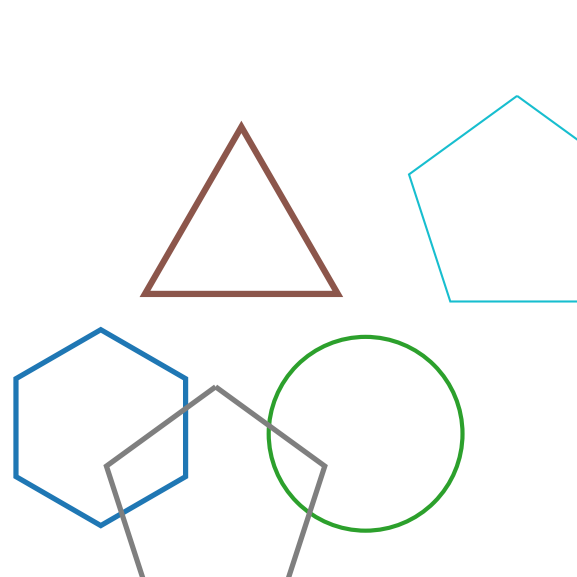[{"shape": "hexagon", "thickness": 2.5, "radius": 0.85, "center": [0.175, 0.259]}, {"shape": "circle", "thickness": 2, "radius": 0.84, "center": [0.633, 0.248]}, {"shape": "triangle", "thickness": 3, "radius": 0.96, "center": [0.418, 0.587]}, {"shape": "pentagon", "thickness": 2.5, "radius": 0.99, "center": [0.373, 0.131]}, {"shape": "pentagon", "thickness": 1, "radius": 0.98, "center": [0.895, 0.636]}]